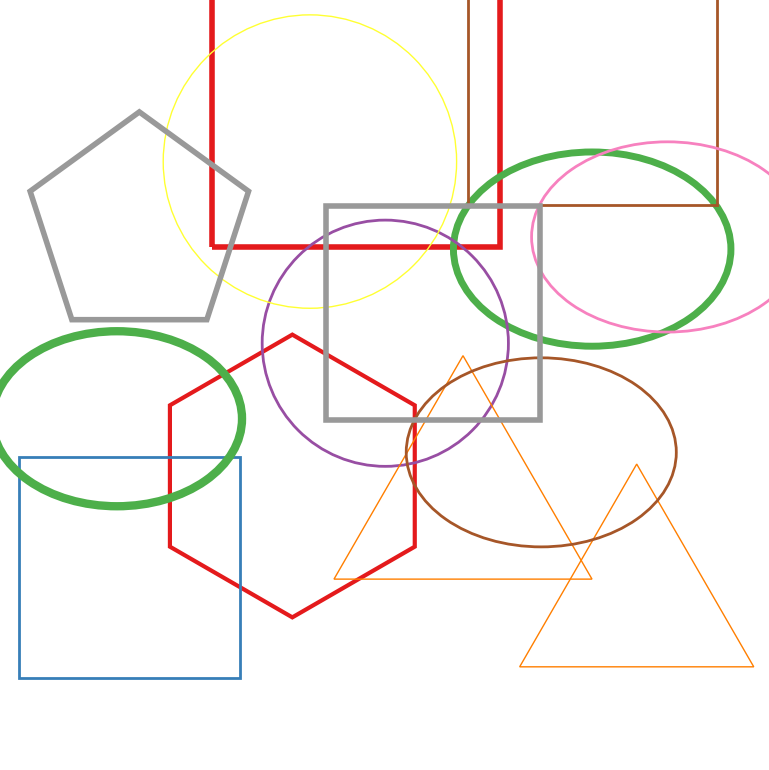[{"shape": "hexagon", "thickness": 1.5, "radius": 0.92, "center": [0.38, 0.382]}, {"shape": "square", "thickness": 2, "radius": 0.94, "center": [0.463, 0.866]}, {"shape": "square", "thickness": 1, "radius": 0.72, "center": [0.168, 0.262]}, {"shape": "oval", "thickness": 2.5, "radius": 0.9, "center": [0.769, 0.676]}, {"shape": "oval", "thickness": 3, "radius": 0.81, "center": [0.152, 0.456]}, {"shape": "circle", "thickness": 1, "radius": 0.8, "center": [0.5, 0.554]}, {"shape": "triangle", "thickness": 0.5, "radius": 0.88, "center": [0.827, 0.222]}, {"shape": "triangle", "thickness": 0.5, "radius": 0.97, "center": [0.601, 0.345]}, {"shape": "circle", "thickness": 0.5, "radius": 0.95, "center": [0.402, 0.79]}, {"shape": "oval", "thickness": 1, "radius": 0.88, "center": [0.703, 0.413]}, {"shape": "square", "thickness": 1, "radius": 0.81, "center": [0.769, 0.896]}, {"shape": "oval", "thickness": 1, "radius": 0.88, "center": [0.867, 0.692]}, {"shape": "square", "thickness": 2, "radius": 0.7, "center": [0.563, 0.594]}, {"shape": "pentagon", "thickness": 2, "radius": 0.75, "center": [0.181, 0.705]}]